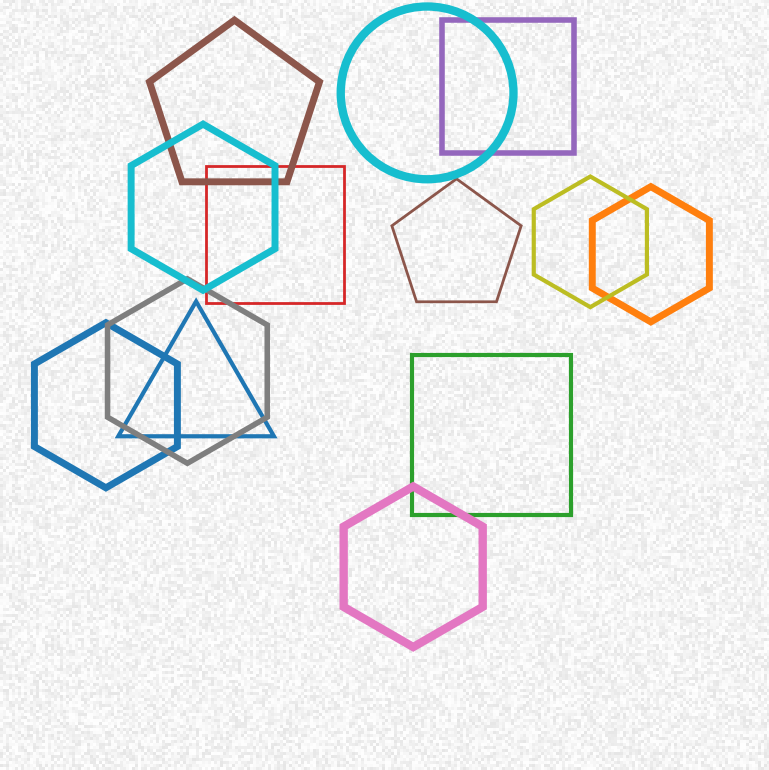[{"shape": "hexagon", "thickness": 2.5, "radius": 0.54, "center": [0.138, 0.474]}, {"shape": "triangle", "thickness": 1.5, "radius": 0.58, "center": [0.255, 0.492]}, {"shape": "hexagon", "thickness": 2.5, "radius": 0.44, "center": [0.845, 0.67]}, {"shape": "square", "thickness": 1.5, "radius": 0.52, "center": [0.639, 0.435]}, {"shape": "square", "thickness": 1, "radius": 0.45, "center": [0.357, 0.696]}, {"shape": "square", "thickness": 2, "radius": 0.43, "center": [0.66, 0.888]}, {"shape": "pentagon", "thickness": 2.5, "radius": 0.58, "center": [0.305, 0.858]}, {"shape": "pentagon", "thickness": 1, "radius": 0.44, "center": [0.593, 0.679]}, {"shape": "hexagon", "thickness": 3, "radius": 0.52, "center": [0.537, 0.264]}, {"shape": "hexagon", "thickness": 2, "radius": 0.6, "center": [0.243, 0.518]}, {"shape": "hexagon", "thickness": 1.5, "radius": 0.42, "center": [0.767, 0.686]}, {"shape": "circle", "thickness": 3, "radius": 0.56, "center": [0.555, 0.879]}, {"shape": "hexagon", "thickness": 2.5, "radius": 0.54, "center": [0.264, 0.731]}]